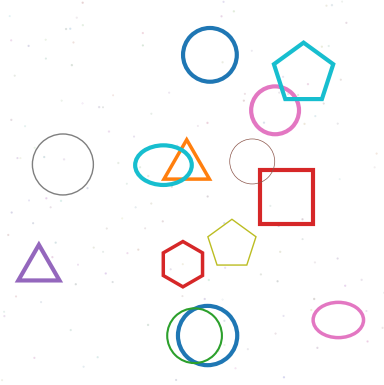[{"shape": "circle", "thickness": 3, "radius": 0.35, "center": [0.545, 0.858]}, {"shape": "circle", "thickness": 3, "radius": 0.39, "center": [0.539, 0.128]}, {"shape": "triangle", "thickness": 2.5, "radius": 0.34, "center": [0.485, 0.569]}, {"shape": "circle", "thickness": 1.5, "radius": 0.36, "center": [0.505, 0.128]}, {"shape": "hexagon", "thickness": 2.5, "radius": 0.29, "center": [0.475, 0.314]}, {"shape": "square", "thickness": 3, "radius": 0.35, "center": [0.743, 0.489]}, {"shape": "triangle", "thickness": 3, "radius": 0.31, "center": [0.101, 0.302]}, {"shape": "circle", "thickness": 0.5, "radius": 0.29, "center": [0.655, 0.581]}, {"shape": "oval", "thickness": 2.5, "radius": 0.33, "center": [0.879, 0.169]}, {"shape": "circle", "thickness": 3, "radius": 0.31, "center": [0.715, 0.713]}, {"shape": "circle", "thickness": 1, "radius": 0.4, "center": [0.163, 0.573]}, {"shape": "pentagon", "thickness": 1, "radius": 0.33, "center": [0.602, 0.365]}, {"shape": "oval", "thickness": 3, "radius": 0.37, "center": [0.425, 0.571]}, {"shape": "pentagon", "thickness": 3, "radius": 0.41, "center": [0.789, 0.808]}]